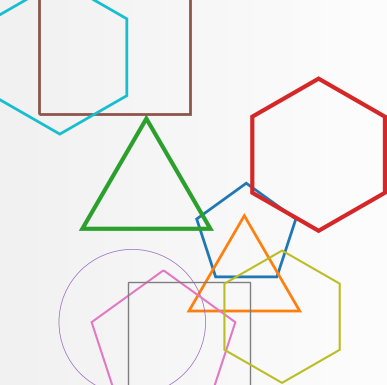[{"shape": "pentagon", "thickness": 2, "radius": 0.67, "center": [0.636, 0.39]}, {"shape": "triangle", "thickness": 2, "radius": 0.83, "center": [0.631, 0.275]}, {"shape": "triangle", "thickness": 3, "radius": 0.95, "center": [0.378, 0.501]}, {"shape": "hexagon", "thickness": 3, "radius": 0.99, "center": [0.822, 0.598]}, {"shape": "circle", "thickness": 0.5, "radius": 0.95, "center": [0.341, 0.163]}, {"shape": "square", "thickness": 2, "radius": 0.98, "center": [0.295, 0.898]}, {"shape": "pentagon", "thickness": 1.5, "radius": 0.97, "center": [0.422, 0.103]}, {"shape": "square", "thickness": 1, "radius": 0.79, "center": [0.488, 0.109]}, {"shape": "hexagon", "thickness": 1.5, "radius": 0.86, "center": [0.728, 0.177]}, {"shape": "hexagon", "thickness": 2, "radius": 1.0, "center": [0.154, 0.851]}]